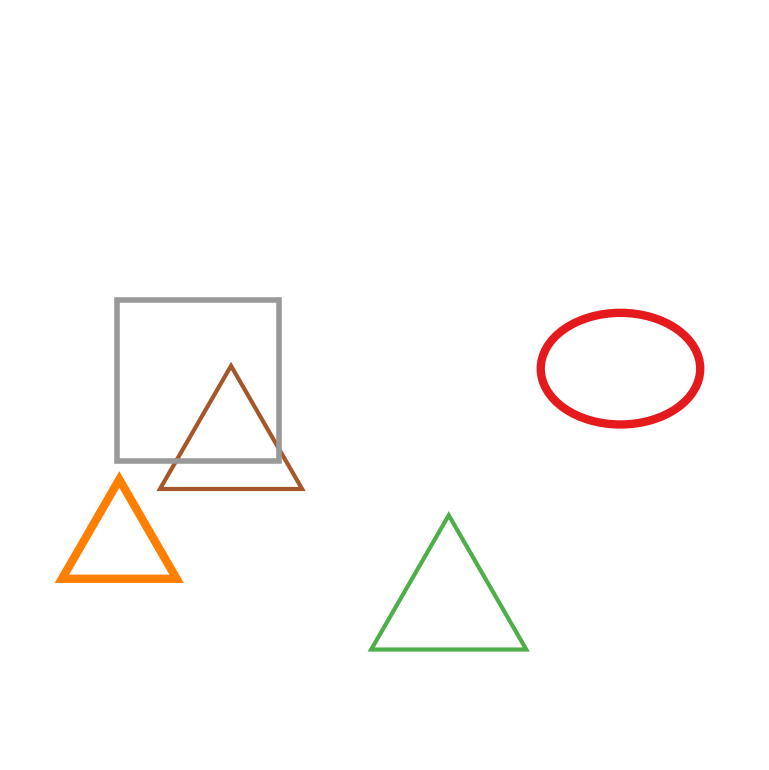[{"shape": "oval", "thickness": 3, "radius": 0.52, "center": [0.806, 0.521]}, {"shape": "triangle", "thickness": 1.5, "radius": 0.58, "center": [0.583, 0.215]}, {"shape": "triangle", "thickness": 3, "radius": 0.43, "center": [0.155, 0.291]}, {"shape": "triangle", "thickness": 1.5, "radius": 0.53, "center": [0.3, 0.418]}, {"shape": "square", "thickness": 2, "radius": 0.52, "center": [0.257, 0.506]}]